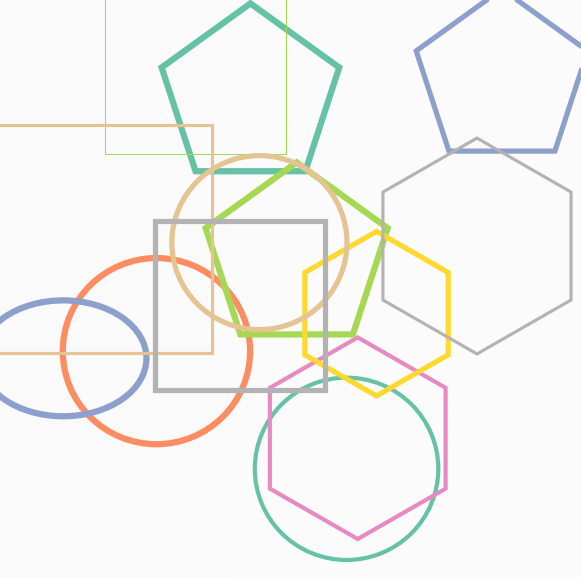[{"shape": "pentagon", "thickness": 3, "radius": 0.8, "center": [0.431, 0.833]}, {"shape": "circle", "thickness": 2, "radius": 0.79, "center": [0.596, 0.187]}, {"shape": "circle", "thickness": 3, "radius": 0.81, "center": [0.269, 0.391]}, {"shape": "oval", "thickness": 3, "radius": 0.72, "center": [0.109, 0.379]}, {"shape": "pentagon", "thickness": 2.5, "radius": 0.78, "center": [0.864, 0.863]}, {"shape": "hexagon", "thickness": 2, "radius": 0.87, "center": [0.615, 0.24]}, {"shape": "square", "thickness": 0.5, "radius": 0.78, "center": [0.336, 0.888]}, {"shape": "pentagon", "thickness": 3, "radius": 0.82, "center": [0.51, 0.553]}, {"shape": "hexagon", "thickness": 2.5, "radius": 0.71, "center": [0.648, 0.456]}, {"shape": "square", "thickness": 1.5, "radius": 0.99, "center": [0.167, 0.586]}, {"shape": "circle", "thickness": 2.5, "radius": 0.75, "center": [0.446, 0.579]}, {"shape": "hexagon", "thickness": 1.5, "radius": 0.93, "center": [0.821, 0.573]}, {"shape": "square", "thickness": 2.5, "radius": 0.73, "center": [0.413, 0.47]}]